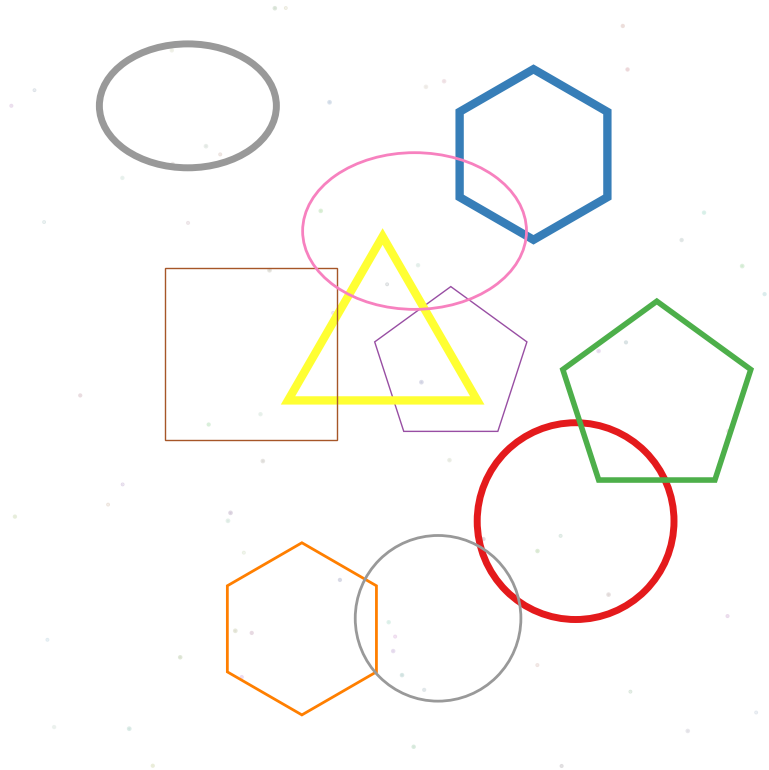[{"shape": "circle", "thickness": 2.5, "radius": 0.64, "center": [0.748, 0.323]}, {"shape": "hexagon", "thickness": 3, "radius": 0.55, "center": [0.693, 0.799]}, {"shape": "pentagon", "thickness": 2, "radius": 0.64, "center": [0.853, 0.48]}, {"shape": "pentagon", "thickness": 0.5, "radius": 0.52, "center": [0.585, 0.524]}, {"shape": "hexagon", "thickness": 1, "radius": 0.56, "center": [0.392, 0.183]}, {"shape": "triangle", "thickness": 3, "radius": 0.71, "center": [0.497, 0.551]}, {"shape": "square", "thickness": 0.5, "radius": 0.56, "center": [0.326, 0.54]}, {"shape": "oval", "thickness": 1, "radius": 0.73, "center": [0.538, 0.7]}, {"shape": "oval", "thickness": 2.5, "radius": 0.57, "center": [0.244, 0.863]}, {"shape": "circle", "thickness": 1, "radius": 0.54, "center": [0.569, 0.197]}]